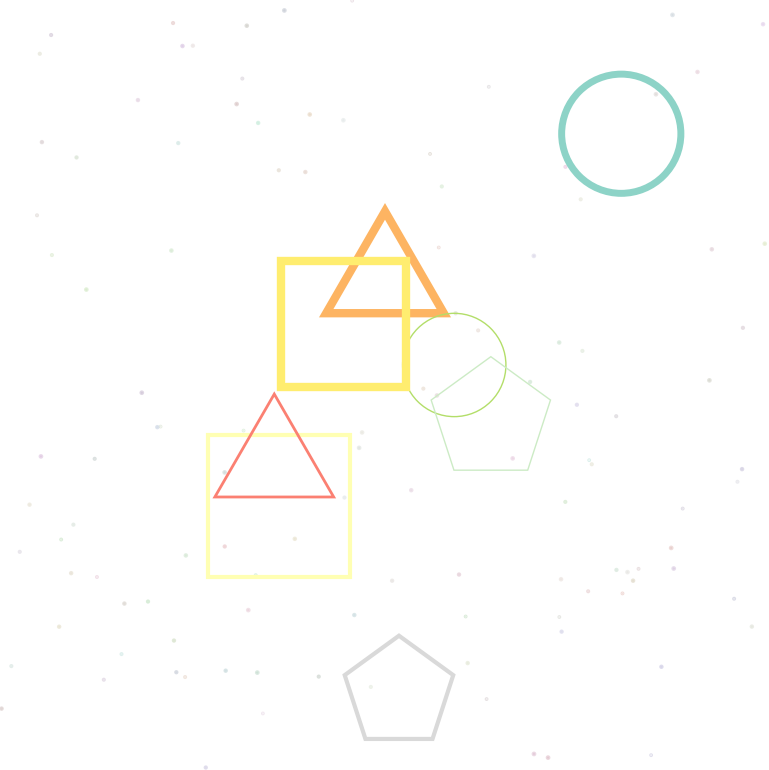[{"shape": "circle", "thickness": 2.5, "radius": 0.39, "center": [0.807, 0.826]}, {"shape": "square", "thickness": 1.5, "radius": 0.46, "center": [0.362, 0.343]}, {"shape": "triangle", "thickness": 1, "radius": 0.45, "center": [0.356, 0.399]}, {"shape": "triangle", "thickness": 3, "radius": 0.44, "center": [0.5, 0.637]}, {"shape": "circle", "thickness": 0.5, "radius": 0.34, "center": [0.59, 0.526]}, {"shape": "pentagon", "thickness": 1.5, "radius": 0.37, "center": [0.518, 0.1]}, {"shape": "pentagon", "thickness": 0.5, "radius": 0.41, "center": [0.637, 0.455]}, {"shape": "square", "thickness": 3, "radius": 0.41, "center": [0.446, 0.579]}]